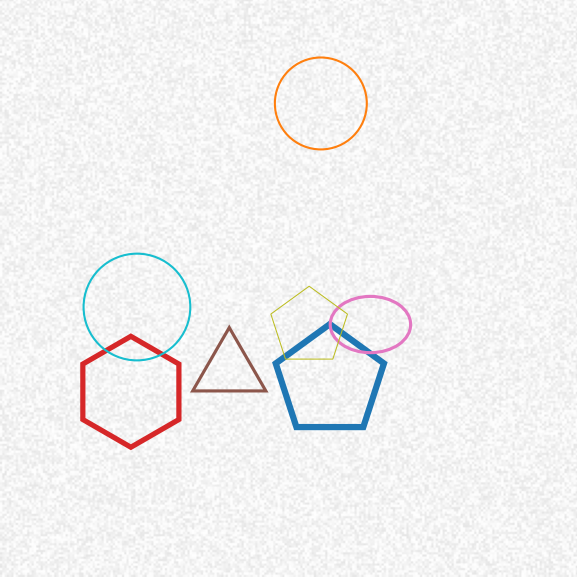[{"shape": "pentagon", "thickness": 3, "radius": 0.49, "center": [0.571, 0.339]}, {"shape": "circle", "thickness": 1, "radius": 0.4, "center": [0.556, 0.82]}, {"shape": "hexagon", "thickness": 2.5, "radius": 0.48, "center": [0.227, 0.321]}, {"shape": "triangle", "thickness": 1.5, "radius": 0.37, "center": [0.397, 0.359]}, {"shape": "oval", "thickness": 1.5, "radius": 0.35, "center": [0.641, 0.437]}, {"shape": "pentagon", "thickness": 0.5, "radius": 0.35, "center": [0.535, 0.434]}, {"shape": "circle", "thickness": 1, "radius": 0.46, "center": [0.237, 0.467]}]